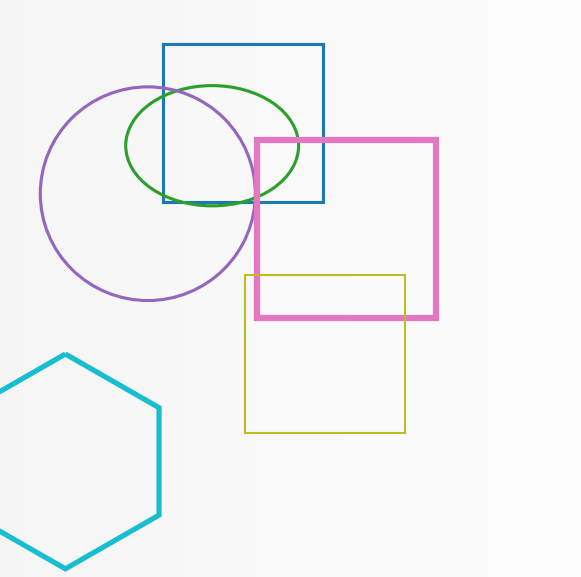[{"shape": "square", "thickness": 1.5, "radius": 0.69, "center": [0.418, 0.786]}, {"shape": "oval", "thickness": 1.5, "radius": 0.74, "center": [0.365, 0.747]}, {"shape": "circle", "thickness": 1.5, "radius": 0.92, "center": [0.254, 0.664]}, {"shape": "square", "thickness": 3, "radius": 0.77, "center": [0.596, 0.603]}, {"shape": "square", "thickness": 1, "radius": 0.69, "center": [0.559, 0.386]}, {"shape": "hexagon", "thickness": 2.5, "radius": 0.93, "center": [0.113, 0.2]}]